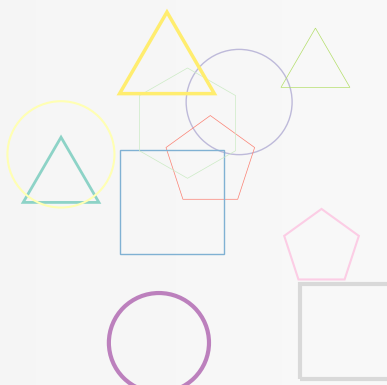[{"shape": "triangle", "thickness": 2, "radius": 0.56, "center": [0.158, 0.531]}, {"shape": "circle", "thickness": 1.5, "radius": 0.69, "center": [0.157, 0.599]}, {"shape": "circle", "thickness": 1, "radius": 0.68, "center": [0.617, 0.735]}, {"shape": "pentagon", "thickness": 0.5, "radius": 0.6, "center": [0.543, 0.58]}, {"shape": "square", "thickness": 1, "radius": 0.67, "center": [0.445, 0.475]}, {"shape": "triangle", "thickness": 0.5, "radius": 0.51, "center": [0.814, 0.824]}, {"shape": "pentagon", "thickness": 1.5, "radius": 0.51, "center": [0.83, 0.356]}, {"shape": "square", "thickness": 3, "radius": 0.62, "center": [0.897, 0.138]}, {"shape": "circle", "thickness": 3, "radius": 0.65, "center": [0.41, 0.11]}, {"shape": "hexagon", "thickness": 0.5, "radius": 0.72, "center": [0.484, 0.68]}, {"shape": "triangle", "thickness": 2.5, "radius": 0.71, "center": [0.431, 0.827]}]